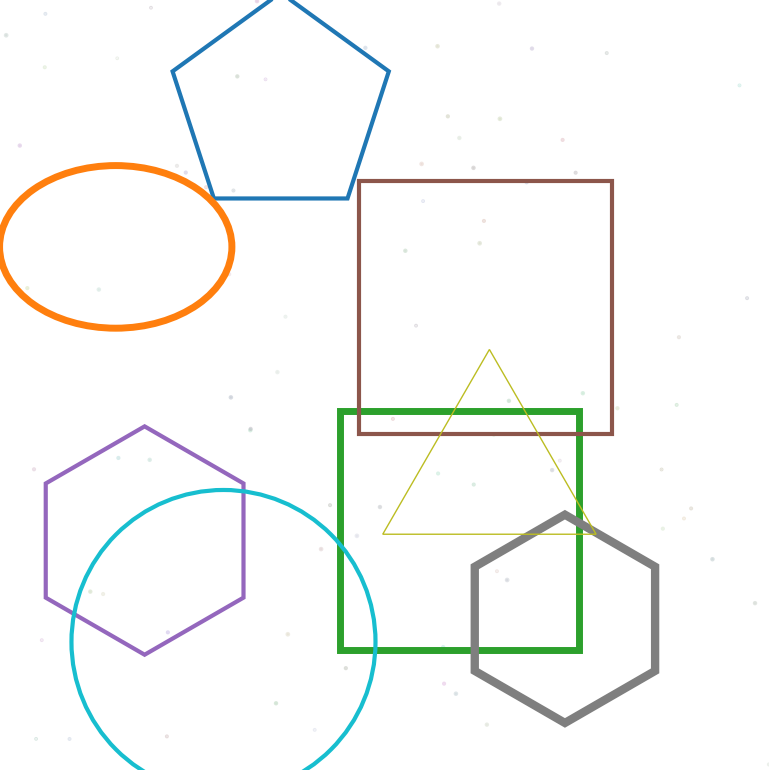[{"shape": "pentagon", "thickness": 1.5, "radius": 0.74, "center": [0.365, 0.862]}, {"shape": "oval", "thickness": 2.5, "radius": 0.75, "center": [0.15, 0.679]}, {"shape": "square", "thickness": 2.5, "radius": 0.78, "center": [0.597, 0.311]}, {"shape": "hexagon", "thickness": 1.5, "radius": 0.74, "center": [0.188, 0.298]}, {"shape": "square", "thickness": 1.5, "radius": 0.82, "center": [0.63, 0.601]}, {"shape": "hexagon", "thickness": 3, "radius": 0.68, "center": [0.734, 0.196]}, {"shape": "triangle", "thickness": 0.5, "radius": 0.8, "center": [0.636, 0.386]}, {"shape": "circle", "thickness": 1.5, "radius": 0.99, "center": [0.29, 0.166]}]